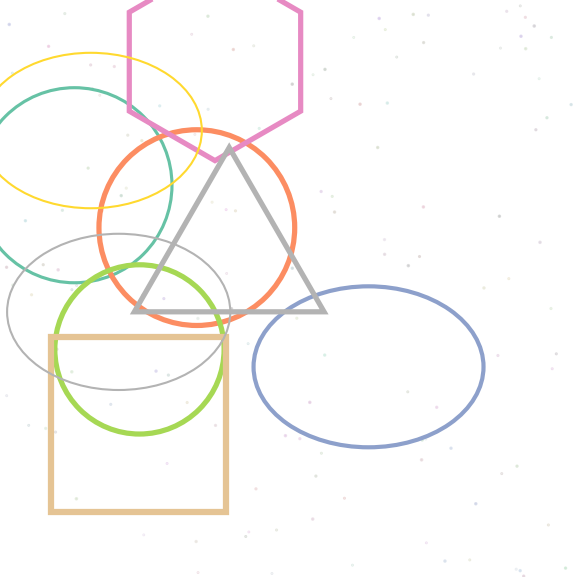[{"shape": "circle", "thickness": 1.5, "radius": 0.84, "center": [0.129, 0.678]}, {"shape": "circle", "thickness": 2.5, "radius": 0.85, "center": [0.341, 0.605]}, {"shape": "oval", "thickness": 2, "radius": 1.0, "center": [0.638, 0.364]}, {"shape": "hexagon", "thickness": 2.5, "radius": 0.86, "center": [0.372, 0.892]}, {"shape": "circle", "thickness": 2.5, "radius": 0.73, "center": [0.241, 0.394]}, {"shape": "oval", "thickness": 1, "radius": 0.96, "center": [0.157, 0.773]}, {"shape": "square", "thickness": 3, "radius": 0.76, "center": [0.24, 0.264]}, {"shape": "triangle", "thickness": 2.5, "radius": 0.95, "center": [0.397, 0.554]}, {"shape": "oval", "thickness": 1, "radius": 0.97, "center": [0.206, 0.459]}]